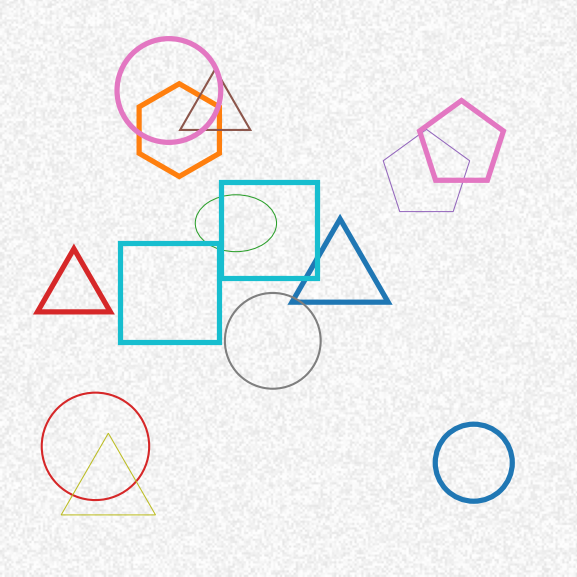[{"shape": "circle", "thickness": 2.5, "radius": 0.33, "center": [0.82, 0.198]}, {"shape": "triangle", "thickness": 2.5, "radius": 0.48, "center": [0.589, 0.524]}, {"shape": "hexagon", "thickness": 2.5, "radius": 0.4, "center": [0.31, 0.774]}, {"shape": "oval", "thickness": 0.5, "radius": 0.35, "center": [0.409, 0.613]}, {"shape": "triangle", "thickness": 2.5, "radius": 0.36, "center": [0.128, 0.496]}, {"shape": "circle", "thickness": 1, "radius": 0.47, "center": [0.165, 0.226]}, {"shape": "pentagon", "thickness": 0.5, "radius": 0.39, "center": [0.738, 0.696]}, {"shape": "triangle", "thickness": 1, "radius": 0.35, "center": [0.373, 0.809]}, {"shape": "circle", "thickness": 2.5, "radius": 0.45, "center": [0.292, 0.842]}, {"shape": "pentagon", "thickness": 2.5, "radius": 0.38, "center": [0.799, 0.749]}, {"shape": "circle", "thickness": 1, "radius": 0.41, "center": [0.472, 0.409]}, {"shape": "triangle", "thickness": 0.5, "radius": 0.47, "center": [0.188, 0.155]}, {"shape": "square", "thickness": 2.5, "radius": 0.43, "center": [0.293, 0.493]}, {"shape": "square", "thickness": 2.5, "radius": 0.42, "center": [0.466, 0.601]}]